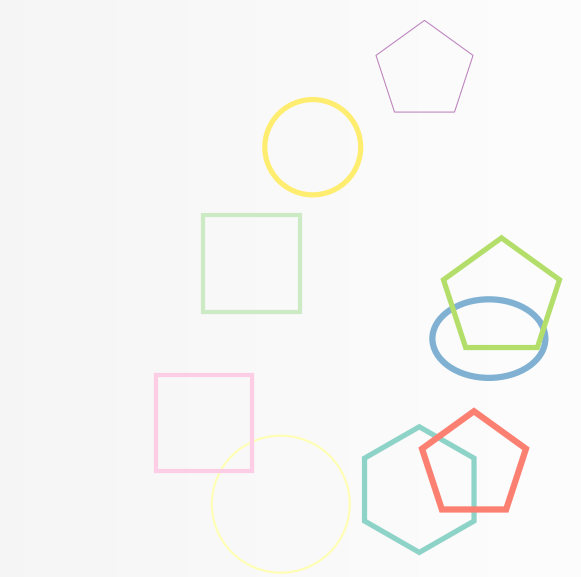[{"shape": "hexagon", "thickness": 2.5, "radius": 0.54, "center": [0.721, 0.151]}, {"shape": "circle", "thickness": 1, "radius": 0.59, "center": [0.483, 0.126]}, {"shape": "pentagon", "thickness": 3, "radius": 0.47, "center": [0.815, 0.193]}, {"shape": "oval", "thickness": 3, "radius": 0.49, "center": [0.841, 0.413]}, {"shape": "pentagon", "thickness": 2.5, "radius": 0.52, "center": [0.863, 0.482]}, {"shape": "square", "thickness": 2, "radius": 0.41, "center": [0.35, 0.267]}, {"shape": "pentagon", "thickness": 0.5, "radius": 0.44, "center": [0.73, 0.876]}, {"shape": "square", "thickness": 2, "radius": 0.42, "center": [0.433, 0.543]}, {"shape": "circle", "thickness": 2.5, "radius": 0.41, "center": [0.538, 0.744]}]